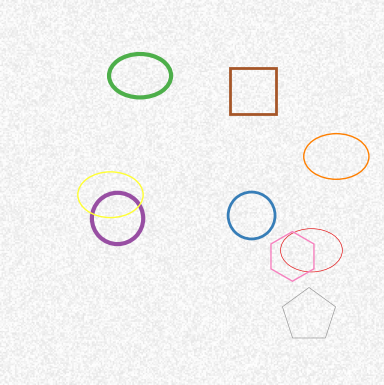[{"shape": "oval", "thickness": 0.5, "radius": 0.4, "center": [0.809, 0.35]}, {"shape": "circle", "thickness": 2, "radius": 0.3, "center": [0.654, 0.44]}, {"shape": "oval", "thickness": 3, "radius": 0.4, "center": [0.364, 0.803]}, {"shape": "circle", "thickness": 3, "radius": 0.33, "center": [0.305, 0.433]}, {"shape": "oval", "thickness": 1, "radius": 0.42, "center": [0.874, 0.594]}, {"shape": "oval", "thickness": 1, "radius": 0.42, "center": [0.287, 0.494]}, {"shape": "square", "thickness": 2, "radius": 0.3, "center": [0.657, 0.764]}, {"shape": "hexagon", "thickness": 1, "radius": 0.32, "center": [0.76, 0.334]}, {"shape": "pentagon", "thickness": 0.5, "radius": 0.36, "center": [0.803, 0.181]}]